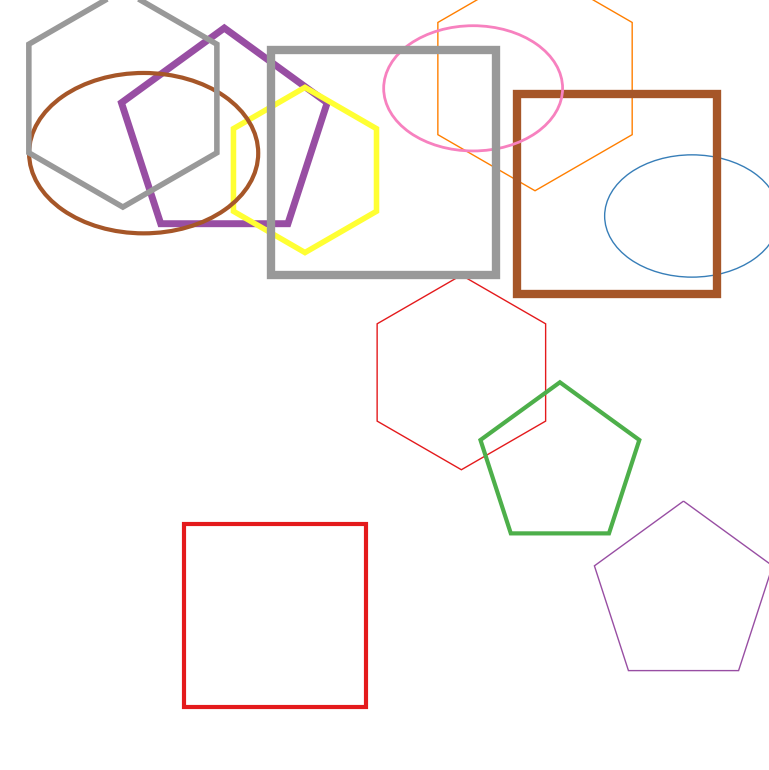[{"shape": "hexagon", "thickness": 0.5, "radius": 0.63, "center": [0.599, 0.516]}, {"shape": "square", "thickness": 1.5, "radius": 0.59, "center": [0.357, 0.2]}, {"shape": "oval", "thickness": 0.5, "radius": 0.57, "center": [0.899, 0.719]}, {"shape": "pentagon", "thickness": 1.5, "radius": 0.54, "center": [0.727, 0.395]}, {"shape": "pentagon", "thickness": 2.5, "radius": 0.7, "center": [0.291, 0.823]}, {"shape": "pentagon", "thickness": 0.5, "radius": 0.61, "center": [0.888, 0.228]}, {"shape": "hexagon", "thickness": 0.5, "radius": 0.73, "center": [0.695, 0.898]}, {"shape": "hexagon", "thickness": 2, "radius": 0.54, "center": [0.396, 0.779]}, {"shape": "square", "thickness": 3, "radius": 0.65, "center": [0.802, 0.748]}, {"shape": "oval", "thickness": 1.5, "radius": 0.74, "center": [0.187, 0.801]}, {"shape": "oval", "thickness": 1, "radius": 0.58, "center": [0.614, 0.885]}, {"shape": "hexagon", "thickness": 2, "radius": 0.7, "center": [0.16, 0.872]}, {"shape": "square", "thickness": 3, "radius": 0.73, "center": [0.498, 0.789]}]